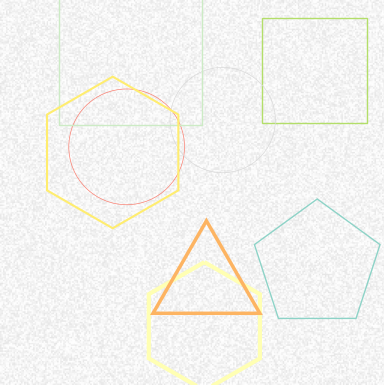[{"shape": "pentagon", "thickness": 1, "radius": 0.86, "center": [0.824, 0.312]}, {"shape": "hexagon", "thickness": 3, "radius": 0.83, "center": [0.531, 0.153]}, {"shape": "circle", "thickness": 0.5, "radius": 0.75, "center": [0.329, 0.619]}, {"shape": "triangle", "thickness": 2.5, "radius": 0.8, "center": [0.536, 0.266]}, {"shape": "square", "thickness": 1, "radius": 0.68, "center": [0.816, 0.818]}, {"shape": "circle", "thickness": 0.5, "radius": 0.68, "center": [0.578, 0.688]}, {"shape": "square", "thickness": 1, "radius": 0.93, "center": [0.339, 0.861]}, {"shape": "hexagon", "thickness": 1.5, "radius": 0.98, "center": [0.293, 0.604]}]